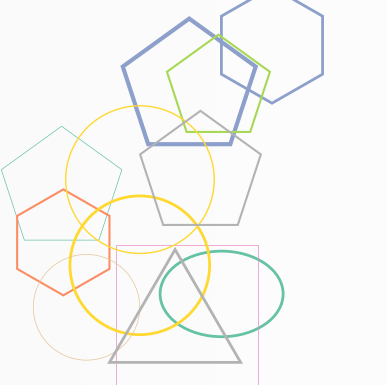[{"shape": "oval", "thickness": 2, "radius": 0.79, "center": [0.572, 0.237]}, {"shape": "pentagon", "thickness": 0.5, "radius": 0.82, "center": [0.159, 0.509]}, {"shape": "hexagon", "thickness": 1.5, "radius": 0.69, "center": [0.163, 0.37]}, {"shape": "pentagon", "thickness": 3, "radius": 0.9, "center": [0.488, 0.771]}, {"shape": "hexagon", "thickness": 2, "radius": 0.75, "center": [0.702, 0.883]}, {"shape": "square", "thickness": 0.5, "radius": 0.92, "center": [0.483, 0.179]}, {"shape": "pentagon", "thickness": 1.5, "radius": 0.7, "center": [0.564, 0.77]}, {"shape": "circle", "thickness": 2, "radius": 0.9, "center": [0.361, 0.311]}, {"shape": "circle", "thickness": 1, "radius": 0.96, "center": [0.361, 0.533]}, {"shape": "circle", "thickness": 0.5, "radius": 0.69, "center": [0.223, 0.202]}, {"shape": "triangle", "thickness": 2, "radius": 0.98, "center": [0.452, 0.156]}, {"shape": "pentagon", "thickness": 1.5, "radius": 0.82, "center": [0.517, 0.548]}]